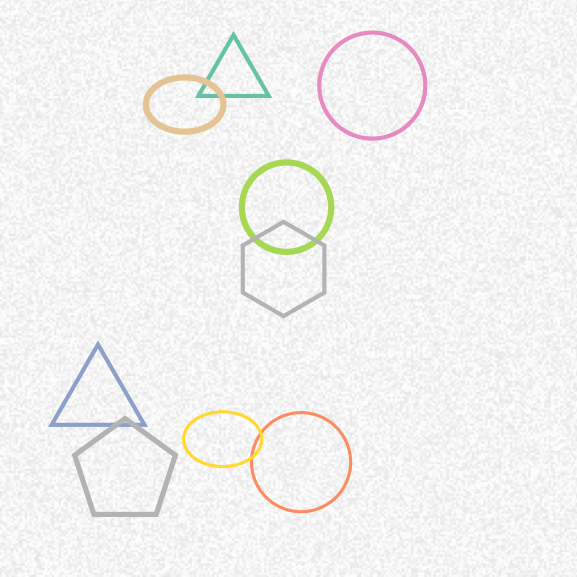[{"shape": "triangle", "thickness": 2, "radius": 0.35, "center": [0.404, 0.868]}, {"shape": "circle", "thickness": 1.5, "radius": 0.43, "center": [0.521, 0.199]}, {"shape": "triangle", "thickness": 2, "radius": 0.46, "center": [0.17, 0.31]}, {"shape": "circle", "thickness": 2, "radius": 0.46, "center": [0.645, 0.851]}, {"shape": "circle", "thickness": 3, "radius": 0.39, "center": [0.496, 0.64]}, {"shape": "oval", "thickness": 1.5, "radius": 0.34, "center": [0.386, 0.239]}, {"shape": "oval", "thickness": 3, "radius": 0.34, "center": [0.32, 0.818]}, {"shape": "pentagon", "thickness": 2.5, "radius": 0.46, "center": [0.217, 0.183]}, {"shape": "hexagon", "thickness": 2, "radius": 0.41, "center": [0.491, 0.533]}]